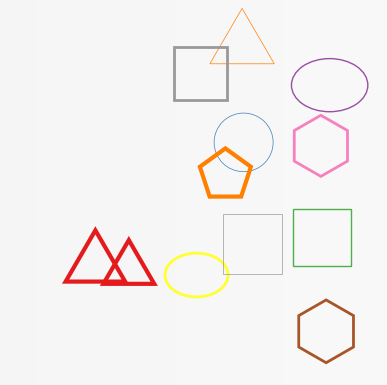[{"shape": "triangle", "thickness": 3, "radius": 0.38, "center": [0.332, 0.301]}, {"shape": "triangle", "thickness": 3, "radius": 0.44, "center": [0.246, 0.313]}, {"shape": "circle", "thickness": 0.5, "radius": 0.38, "center": [0.629, 0.63]}, {"shape": "square", "thickness": 1, "radius": 0.38, "center": [0.832, 0.383]}, {"shape": "oval", "thickness": 1, "radius": 0.49, "center": [0.851, 0.779]}, {"shape": "pentagon", "thickness": 3, "radius": 0.35, "center": [0.582, 0.545]}, {"shape": "triangle", "thickness": 0.5, "radius": 0.48, "center": [0.625, 0.882]}, {"shape": "oval", "thickness": 2, "radius": 0.41, "center": [0.507, 0.286]}, {"shape": "hexagon", "thickness": 2, "radius": 0.41, "center": [0.842, 0.139]}, {"shape": "hexagon", "thickness": 2, "radius": 0.4, "center": [0.828, 0.621]}, {"shape": "square", "thickness": 2, "radius": 0.34, "center": [0.518, 0.809]}, {"shape": "square", "thickness": 0.5, "radius": 0.39, "center": [0.651, 0.366]}]